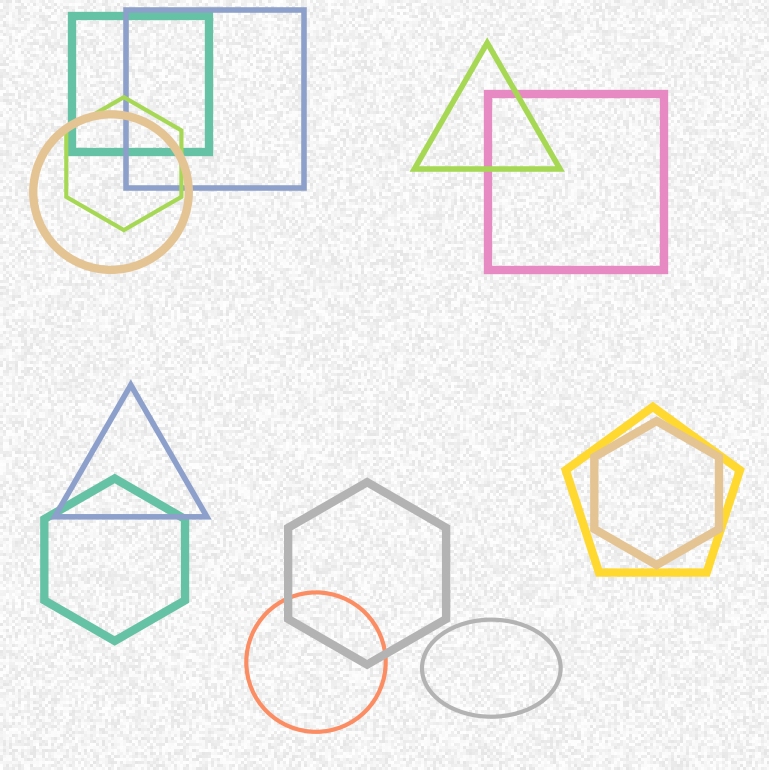[{"shape": "hexagon", "thickness": 3, "radius": 0.53, "center": [0.149, 0.273]}, {"shape": "square", "thickness": 3, "radius": 0.44, "center": [0.182, 0.891]}, {"shape": "circle", "thickness": 1.5, "radius": 0.45, "center": [0.41, 0.14]}, {"shape": "square", "thickness": 2, "radius": 0.58, "center": [0.279, 0.871]}, {"shape": "triangle", "thickness": 2, "radius": 0.57, "center": [0.17, 0.386]}, {"shape": "square", "thickness": 3, "radius": 0.57, "center": [0.748, 0.763]}, {"shape": "hexagon", "thickness": 1.5, "radius": 0.43, "center": [0.161, 0.787]}, {"shape": "triangle", "thickness": 2, "radius": 0.55, "center": [0.633, 0.835]}, {"shape": "pentagon", "thickness": 3, "radius": 0.59, "center": [0.848, 0.353]}, {"shape": "hexagon", "thickness": 3, "radius": 0.47, "center": [0.853, 0.36]}, {"shape": "circle", "thickness": 3, "radius": 0.51, "center": [0.144, 0.751]}, {"shape": "oval", "thickness": 1.5, "radius": 0.45, "center": [0.638, 0.132]}, {"shape": "hexagon", "thickness": 3, "radius": 0.59, "center": [0.477, 0.255]}]